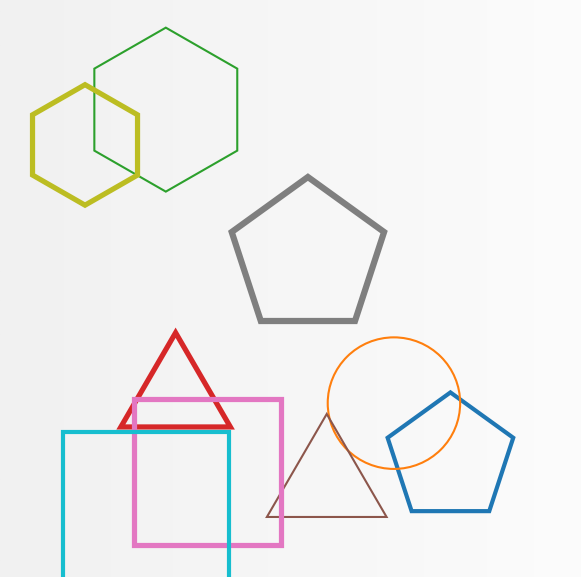[{"shape": "pentagon", "thickness": 2, "radius": 0.57, "center": [0.775, 0.206]}, {"shape": "circle", "thickness": 1, "radius": 0.57, "center": [0.678, 0.301]}, {"shape": "hexagon", "thickness": 1, "radius": 0.71, "center": [0.285, 0.809]}, {"shape": "triangle", "thickness": 2.5, "radius": 0.54, "center": [0.302, 0.314]}, {"shape": "triangle", "thickness": 1, "radius": 0.59, "center": [0.562, 0.163]}, {"shape": "square", "thickness": 2.5, "radius": 0.63, "center": [0.357, 0.182]}, {"shape": "pentagon", "thickness": 3, "radius": 0.69, "center": [0.53, 0.555]}, {"shape": "hexagon", "thickness": 2.5, "radius": 0.52, "center": [0.146, 0.748]}, {"shape": "square", "thickness": 2, "radius": 0.71, "center": [0.251, 0.108]}]